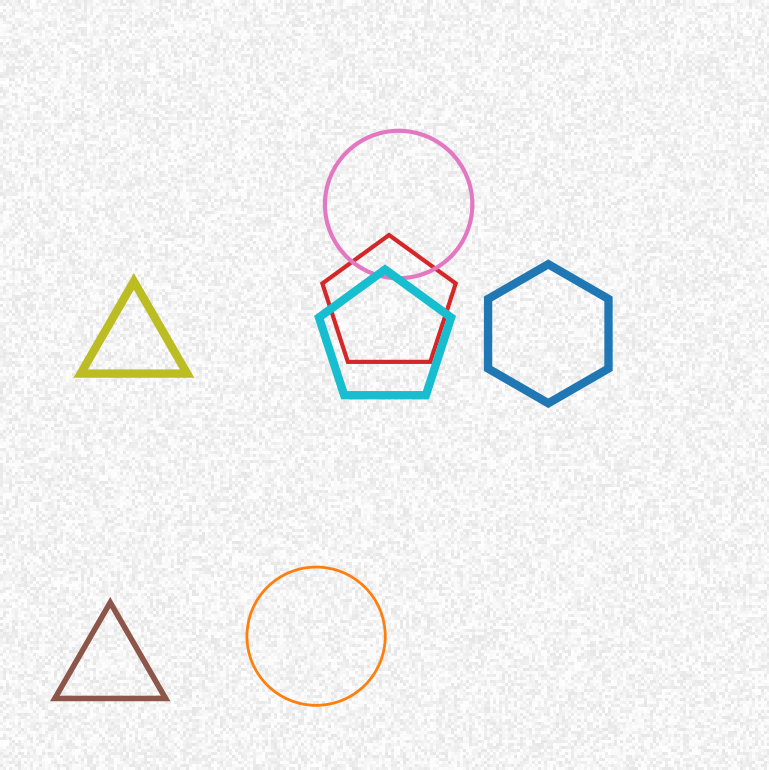[{"shape": "hexagon", "thickness": 3, "radius": 0.45, "center": [0.712, 0.567]}, {"shape": "circle", "thickness": 1, "radius": 0.45, "center": [0.411, 0.174]}, {"shape": "pentagon", "thickness": 1.5, "radius": 0.46, "center": [0.505, 0.604]}, {"shape": "triangle", "thickness": 2, "radius": 0.42, "center": [0.143, 0.134]}, {"shape": "circle", "thickness": 1.5, "radius": 0.48, "center": [0.518, 0.734]}, {"shape": "triangle", "thickness": 3, "radius": 0.4, "center": [0.174, 0.555]}, {"shape": "pentagon", "thickness": 3, "radius": 0.45, "center": [0.5, 0.56]}]